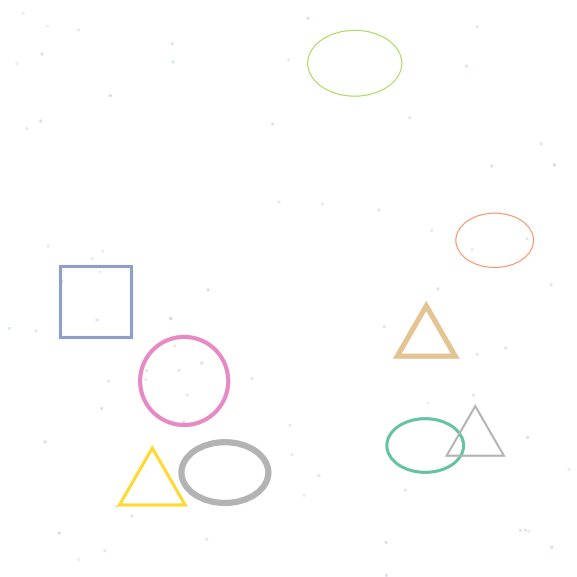[{"shape": "oval", "thickness": 1.5, "radius": 0.33, "center": [0.736, 0.228]}, {"shape": "oval", "thickness": 0.5, "radius": 0.34, "center": [0.857, 0.583]}, {"shape": "square", "thickness": 1.5, "radius": 0.31, "center": [0.165, 0.476]}, {"shape": "circle", "thickness": 2, "radius": 0.38, "center": [0.319, 0.339]}, {"shape": "oval", "thickness": 0.5, "radius": 0.41, "center": [0.614, 0.89]}, {"shape": "triangle", "thickness": 1.5, "radius": 0.33, "center": [0.264, 0.158]}, {"shape": "triangle", "thickness": 2.5, "radius": 0.29, "center": [0.738, 0.411]}, {"shape": "oval", "thickness": 3, "radius": 0.38, "center": [0.389, 0.181]}, {"shape": "triangle", "thickness": 1, "radius": 0.29, "center": [0.823, 0.239]}]